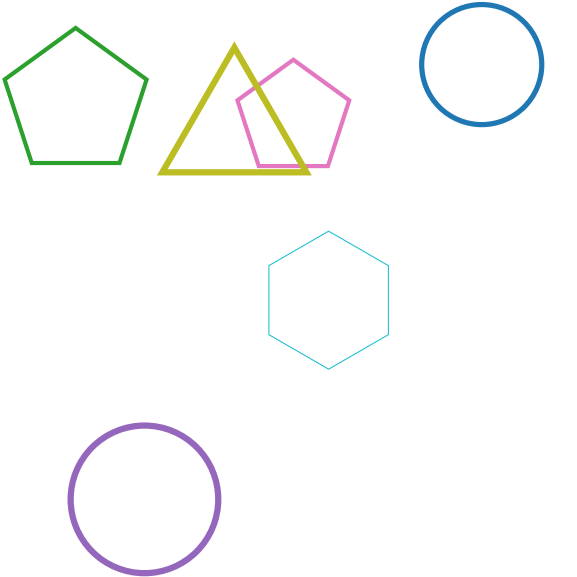[{"shape": "circle", "thickness": 2.5, "radius": 0.52, "center": [0.834, 0.887]}, {"shape": "pentagon", "thickness": 2, "radius": 0.65, "center": [0.131, 0.821]}, {"shape": "circle", "thickness": 3, "radius": 0.64, "center": [0.25, 0.134]}, {"shape": "pentagon", "thickness": 2, "radius": 0.51, "center": [0.508, 0.794]}, {"shape": "triangle", "thickness": 3, "radius": 0.72, "center": [0.406, 0.773]}, {"shape": "hexagon", "thickness": 0.5, "radius": 0.6, "center": [0.569, 0.479]}]